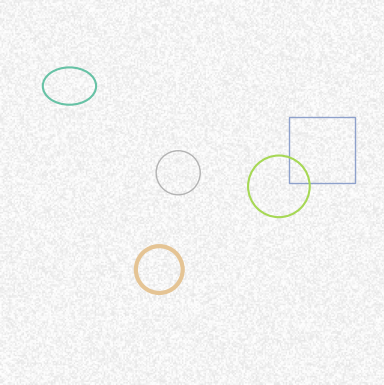[{"shape": "oval", "thickness": 1.5, "radius": 0.35, "center": [0.18, 0.776]}, {"shape": "square", "thickness": 1, "radius": 0.42, "center": [0.836, 0.61]}, {"shape": "circle", "thickness": 1.5, "radius": 0.4, "center": [0.724, 0.516]}, {"shape": "circle", "thickness": 3, "radius": 0.3, "center": [0.414, 0.3]}, {"shape": "circle", "thickness": 1, "radius": 0.29, "center": [0.463, 0.551]}]